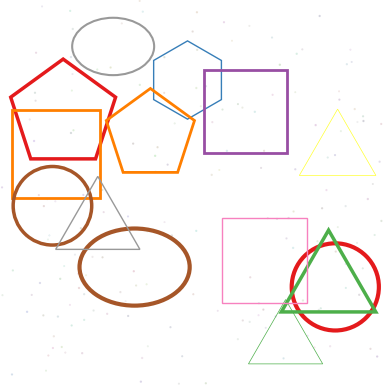[{"shape": "pentagon", "thickness": 2.5, "radius": 0.72, "center": [0.164, 0.703]}, {"shape": "circle", "thickness": 3, "radius": 0.57, "center": [0.871, 0.255]}, {"shape": "hexagon", "thickness": 1, "radius": 0.51, "center": [0.487, 0.792]}, {"shape": "triangle", "thickness": 0.5, "radius": 0.56, "center": [0.742, 0.111]}, {"shape": "triangle", "thickness": 2.5, "radius": 0.71, "center": [0.853, 0.261]}, {"shape": "square", "thickness": 2, "radius": 0.54, "center": [0.637, 0.71]}, {"shape": "square", "thickness": 2, "radius": 0.57, "center": [0.145, 0.6]}, {"shape": "pentagon", "thickness": 2, "radius": 0.6, "center": [0.391, 0.65]}, {"shape": "triangle", "thickness": 0.5, "radius": 0.57, "center": [0.877, 0.602]}, {"shape": "circle", "thickness": 2.5, "radius": 0.51, "center": [0.136, 0.466]}, {"shape": "oval", "thickness": 3, "radius": 0.72, "center": [0.35, 0.306]}, {"shape": "square", "thickness": 1, "radius": 0.55, "center": [0.687, 0.324]}, {"shape": "oval", "thickness": 1.5, "radius": 0.53, "center": [0.294, 0.879]}, {"shape": "triangle", "thickness": 1, "radius": 0.63, "center": [0.254, 0.415]}]